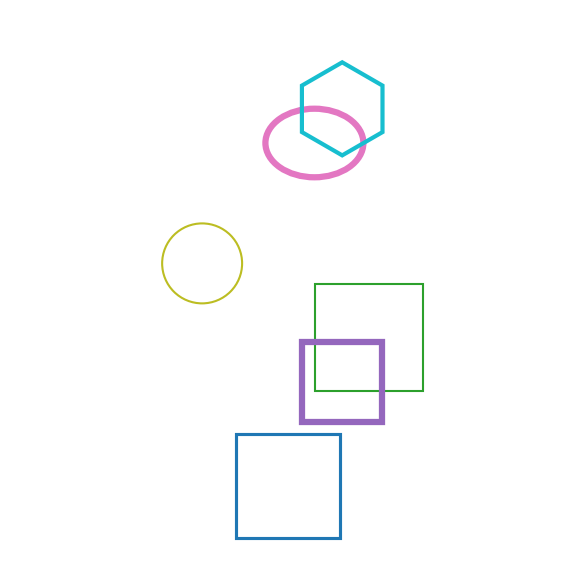[{"shape": "square", "thickness": 1.5, "radius": 0.45, "center": [0.499, 0.158]}, {"shape": "square", "thickness": 1, "radius": 0.46, "center": [0.639, 0.415]}, {"shape": "square", "thickness": 3, "radius": 0.35, "center": [0.592, 0.338]}, {"shape": "oval", "thickness": 3, "radius": 0.42, "center": [0.544, 0.752]}, {"shape": "circle", "thickness": 1, "radius": 0.35, "center": [0.35, 0.543]}, {"shape": "hexagon", "thickness": 2, "radius": 0.4, "center": [0.593, 0.811]}]